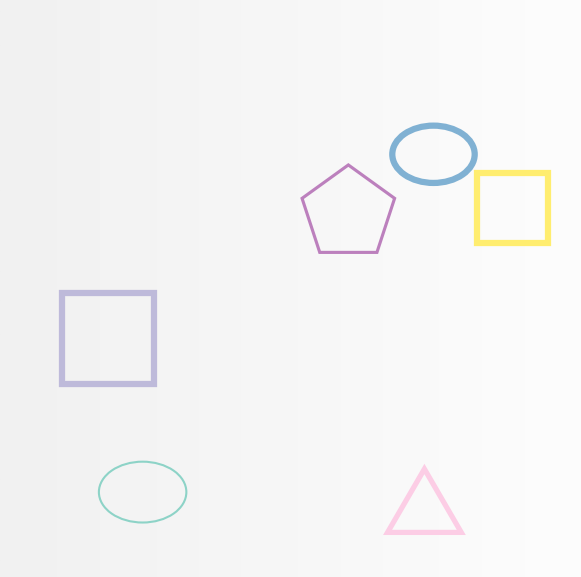[{"shape": "oval", "thickness": 1, "radius": 0.38, "center": [0.245, 0.147]}, {"shape": "square", "thickness": 3, "radius": 0.4, "center": [0.185, 0.413]}, {"shape": "oval", "thickness": 3, "radius": 0.35, "center": [0.746, 0.732]}, {"shape": "triangle", "thickness": 2.5, "radius": 0.37, "center": [0.73, 0.114]}, {"shape": "pentagon", "thickness": 1.5, "radius": 0.42, "center": [0.599, 0.63]}, {"shape": "square", "thickness": 3, "radius": 0.3, "center": [0.882, 0.639]}]